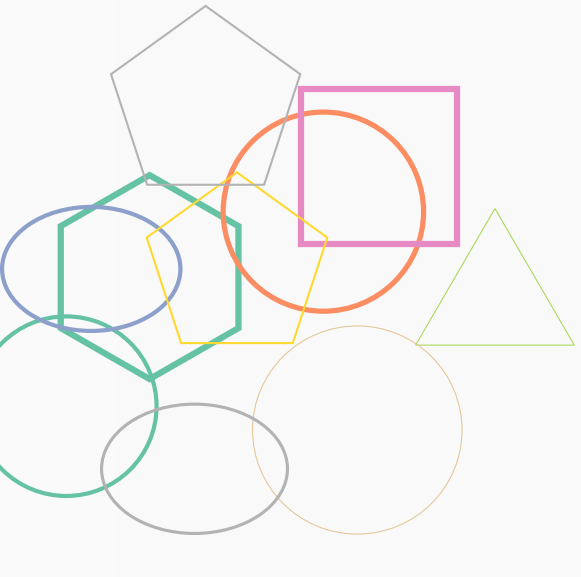[{"shape": "hexagon", "thickness": 3, "radius": 0.88, "center": [0.257, 0.519]}, {"shape": "circle", "thickness": 2, "radius": 0.78, "center": [0.114, 0.296]}, {"shape": "circle", "thickness": 2.5, "radius": 0.86, "center": [0.556, 0.633]}, {"shape": "oval", "thickness": 2, "radius": 0.77, "center": [0.157, 0.533]}, {"shape": "square", "thickness": 3, "radius": 0.67, "center": [0.652, 0.711]}, {"shape": "triangle", "thickness": 0.5, "radius": 0.79, "center": [0.852, 0.48]}, {"shape": "pentagon", "thickness": 1, "radius": 0.82, "center": [0.408, 0.537]}, {"shape": "circle", "thickness": 0.5, "radius": 0.9, "center": [0.615, 0.255]}, {"shape": "oval", "thickness": 1.5, "radius": 0.8, "center": [0.335, 0.187]}, {"shape": "pentagon", "thickness": 1, "radius": 0.86, "center": [0.354, 0.818]}]